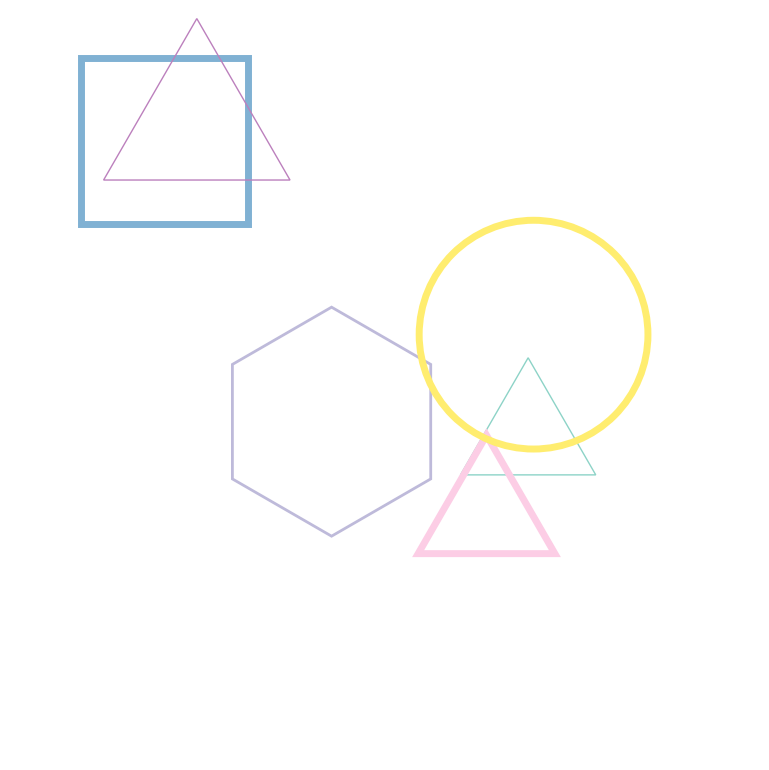[{"shape": "triangle", "thickness": 0.5, "radius": 0.51, "center": [0.686, 0.434]}, {"shape": "hexagon", "thickness": 1, "radius": 0.74, "center": [0.431, 0.452]}, {"shape": "square", "thickness": 2.5, "radius": 0.54, "center": [0.214, 0.817]}, {"shape": "triangle", "thickness": 2.5, "radius": 0.51, "center": [0.632, 0.332]}, {"shape": "triangle", "thickness": 0.5, "radius": 0.7, "center": [0.256, 0.836]}, {"shape": "circle", "thickness": 2.5, "radius": 0.74, "center": [0.693, 0.565]}]